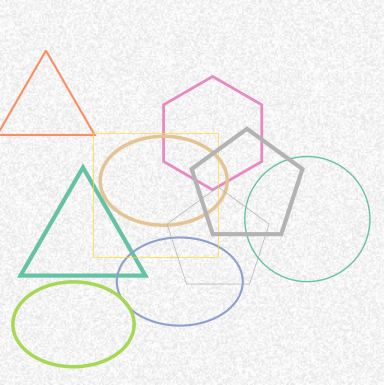[{"shape": "circle", "thickness": 1, "radius": 0.81, "center": [0.798, 0.431]}, {"shape": "triangle", "thickness": 3, "radius": 0.94, "center": [0.215, 0.378]}, {"shape": "triangle", "thickness": 1.5, "radius": 0.73, "center": [0.119, 0.723]}, {"shape": "oval", "thickness": 1.5, "radius": 0.82, "center": [0.467, 0.269]}, {"shape": "hexagon", "thickness": 2, "radius": 0.74, "center": [0.552, 0.654]}, {"shape": "oval", "thickness": 2.5, "radius": 0.79, "center": [0.191, 0.158]}, {"shape": "square", "thickness": 0.5, "radius": 0.81, "center": [0.404, 0.494]}, {"shape": "oval", "thickness": 2.5, "radius": 0.82, "center": [0.425, 0.53]}, {"shape": "pentagon", "thickness": 3, "radius": 0.76, "center": [0.642, 0.514]}, {"shape": "pentagon", "thickness": 0.5, "radius": 0.7, "center": [0.566, 0.375]}]